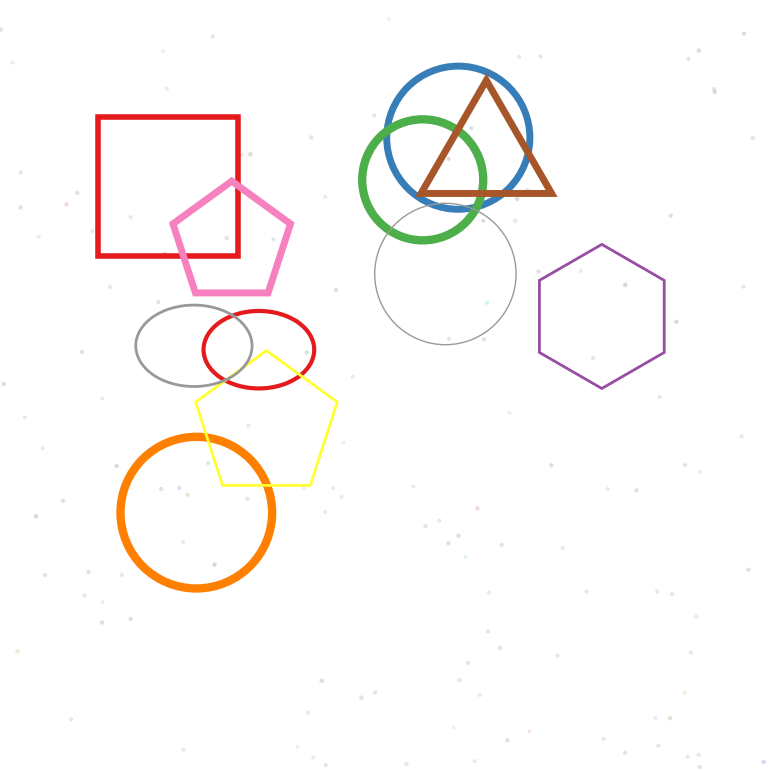[{"shape": "square", "thickness": 2, "radius": 0.45, "center": [0.218, 0.758]}, {"shape": "oval", "thickness": 1.5, "radius": 0.36, "center": [0.336, 0.546]}, {"shape": "circle", "thickness": 2.5, "radius": 0.46, "center": [0.595, 0.821]}, {"shape": "circle", "thickness": 3, "radius": 0.39, "center": [0.549, 0.766]}, {"shape": "hexagon", "thickness": 1, "radius": 0.47, "center": [0.782, 0.589]}, {"shape": "circle", "thickness": 3, "radius": 0.49, "center": [0.255, 0.334]}, {"shape": "pentagon", "thickness": 1, "radius": 0.48, "center": [0.346, 0.448]}, {"shape": "triangle", "thickness": 2.5, "radius": 0.49, "center": [0.632, 0.798]}, {"shape": "pentagon", "thickness": 2.5, "radius": 0.4, "center": [0.301, 0.685]}, {"shape": "oval", "thickness": 1, "radius": 0.38, "center": [0.252, 0.551]}, {"shape": "circle", "thickness": 0.5, "radius": 0.46, "center": [0.578, 0.644]}]